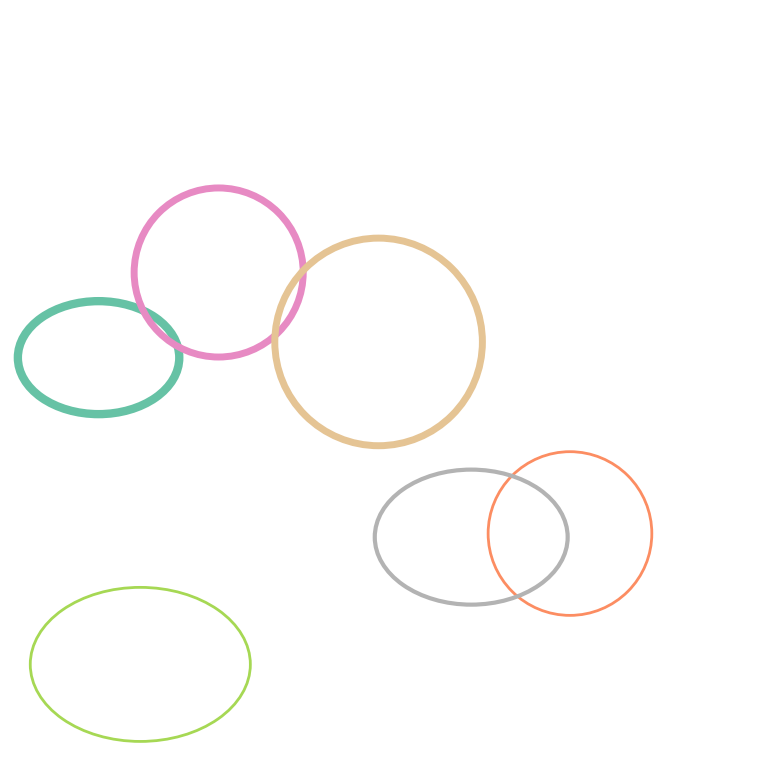[{"shape": "oval", "thickness": 3, "radius": 0.52, "center": [0.128, 0.536]}, {"shape": "circle", "thickness": 1, "radius": 0.53, "center": [0.74, 0.307]}, {"shape": "circle", "thickness": 2.5, "radius": 0.55, "center": [0.284, 0.646]}, {"shape": "oval", "thickness": 1, "radius": 0.71, "center": [0.182, 0.137]}, {"shape": "circle", "thickness": 2.5, "radius": 0.67, "center": [0.492, 0.556]}, {"shape": "oval", "thickness": 1.5, "radius": 0.63, "center": [0.612, 0.302]}]